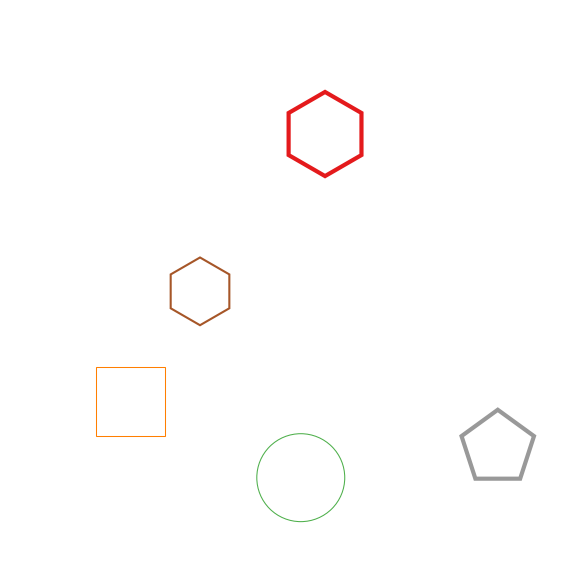[{"shape": "hexagon", "thickness": 2, "radius": 0.36, "center": [0.563, 0.767]}, {"shape": "circle", "thickness": 0.5, "radius": 0.38, "center": [0.521, 0.172]}, {"shape": "square", "thickness": 0.5, "radius": 0.3, "center": [0.226, 0.304]}, {"shape": "hexagon", "thickness": 1, "radius": 0.29, "center": [0.346, 0.495]}, {"shape": "pentagon", "thickness": 2, "radius": 0.33, "center": [0.862, 0.224]}]